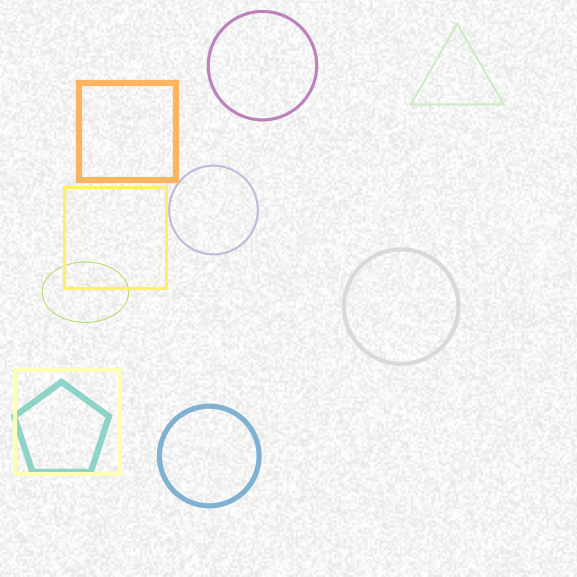[{"shape": "pentagon", "thickness": 3, "radius": 0.43, "center": [0.107, 0.252]}, {"shape": "square", "thickness": 2, "radius": 0.45, "center": [0.117, 0.268]}, {"shape": "circle", "thickness": 1, "radius": 0.38, "center": [0.37, 0.635]}, {"shape": "circle", "thickness": 2.5, "radius": 0.43, "center": [0.362, 0.21]}, {"shape": "square", "thickness": 3, "radius": 0.42, "center": [0.221, 0.771]}, {"shape": "oval", "thickness": 0.5, "radius": 0.37, "center": [0.148, 0.493]}, {"shape": "circle", "thickness": 2, "radius": 0.5, "center": [0.695, 0.468]}, {"shape": "circle", "thickness": 1.5, "radius": 0.47, "center": [0.455, 0.885]}, {"shape": "triangle", "thickness": 1, "radius": 0.46, "center": [0.792, 0.865]}, {"shape": "square", "thickness": 1.5, "radius": 0.44, "center": [0.199, 0.588]}]